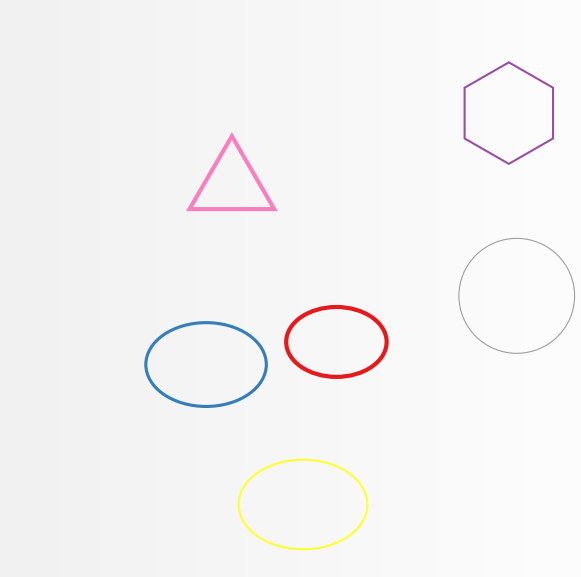[{"shape": "oval", "thickness": 2, "radius": 0.43, "center": [0.579, 0.407]}, {"shape": "oval", "thickness": 1.5, "radius": 0.52, "center": [0.355, 0.368]}, {"shape": "hexagon", "thickness": 1, "radius": 0.44, "center": [0.875, 0.803]}, {"shape": "oval", "thickness": 1, "radius": 0.55, "center": [0.521, 0.126]}, {"shape": "triangle", "thickness": 2, "radius": 0.42, "center": [0.399, 0.679]}, {"shape": "circle", "thickness": 0.5, "radius": 0.5, "center": [0.889, 0.487]}]